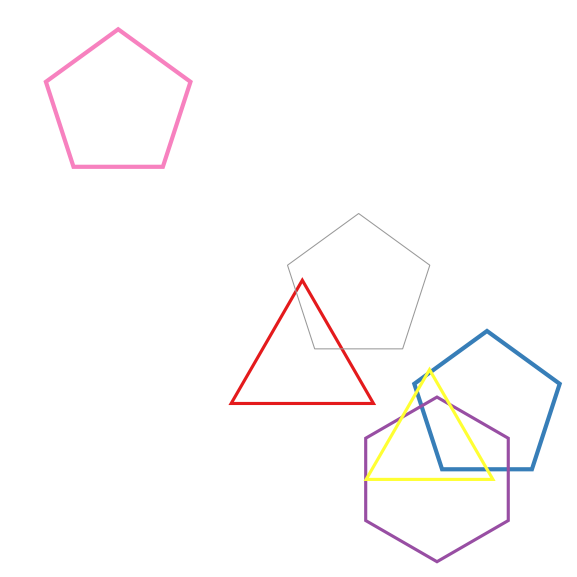[{"shape": "triangle", "thickness": 1.5, "radius": 0.71, "center": [0.523, 0.372]}, {"shape": "pentagon", "thickness": 2, "radius": 0.66, "center": [0.843, 0.294]}, {"shape": "hexagon", "thickness": 1.5, "radius": 0.71, "center": [0.757, 0.169]}, {"shape": "triangle", "thickness": 1.5, "radius": 0.63, "center": [0.744, 0.232]}, {"shape": "pentagon", "thickness": 2, "radius": 0.66, "center": [0.205, 0.817]}, {"shape": "pentagon", "thickness": 0.5, "radius": 0.65, "center": [0.621, 0.5]}]